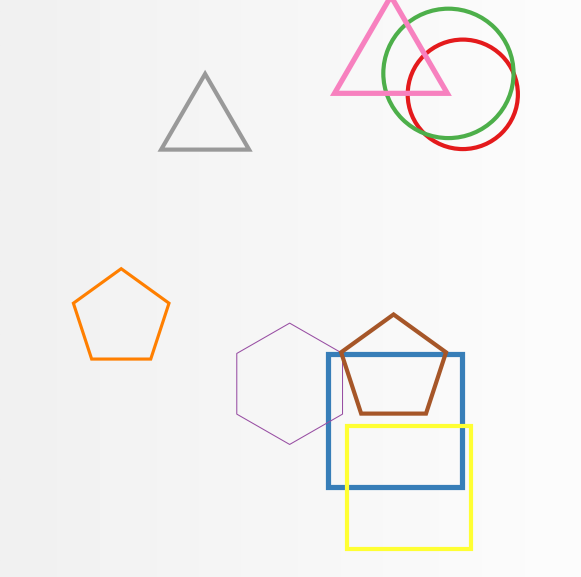[{"shape": "circle", "thickness": 2, "radius": 0.47, "center": [0.796, 0.836]}, {"shape": "square", "thickness": 2.5, "radius": 0.57, "center": [0.68, 0.271]}, {"shape": "circle", "thickness": 2, "radius": 0.56, "center": [0.771, 0.872]}, {"shape": "hexagon", "thickness": 0.5, "radius": 0.53, "center": [0.498, 0.335]}, {"shape": "pentagon", "thickness": 1.5, "radius": 0.43, "center": [0.209, 0.447]}, {"shape": "square", "thickness": 2, "radius": 0.53, "center": [0.704, 0.155]}, {"shape": "pentagon", "thickness": 2, "radius": 0.47, "center": [0.677, 0.36]}, {"shape": "triangle", "thickness": 2.5, "radius": 0.56, "center": [0.673, 0.894]}, {"shape": "triangle", "thickness": 2, "radius": 0.44, "center": [0.353, 0.784]}]